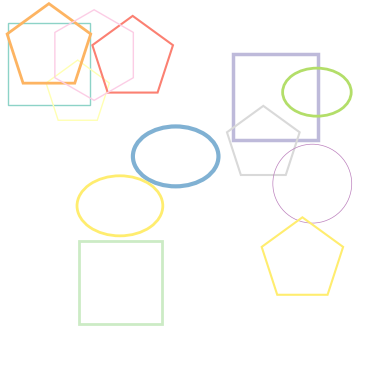[{"shape": "square", "thickness": 1, "radius": 0.53, "center": [0.127, 0.834]}, {"shape": "pentagon", "thickness": 1, "radius": 0.43, "center": [0.202, 0.758]}, {"shape": "square", "thickness": 2.5, "radius": 0.55, "center": [0.715, 0.748]}, {"shape": "pentagon", "thickness": 1.5, "radius": 0.55, "center": [0.345, 0.849]}, {"shape": "oval", "thickness": 3, "radius": 0.56, "center": [0.456, 0.594]}, {"shape": "pentagon", "thickness": 2, "radius": 0.57, "center": [0.127, 0.876]}, {"shape": "oval", "thickness": 2, "radius": 0.45, "center": [0.823, 0.761]}, {"shape": "hexagon", "thickness": 1, "radius": 0.59, "center": [0.244, 0.857]}, {"shape": "pentagon", "thickness": 1.5, "radius": 0.5, "center": [0.684, 0.626]}, {"shape": "circle", "thickness": 0.5, "radius": 0.51, "center": [0.811, 0.523]}, {"shape": "square", "thickness": 2, "radius": 0.54, "center": [0.314, 0.266]}, {"shape": "oval", "thickness": 2, "radius": 0.56, "center": [0.311, 0.465]}, {"shape": "pentagon", "thickness": 1.5, "radius": 0.56, "center": [0.785, 0.324]}]